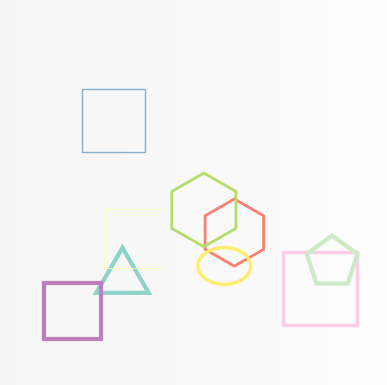[{"shape": "triangle", "thickness": 3, "radius": 0.39, "center": [0.316, 0.278]}, {"shape": "square", "thickness": 0.5, "radius": 0.38, "center": [0.345, 0.38]}, {"shape": "hexagon", "thickness": 2, "radius": 0.44, "center": [0.605, 0.396]}, {"shape": "square", "thickness": 1, "radius": 0.41, "center": [0.293, 0.687]}, {"shape": "hexagon", "thickness": 2, "radius": 0.48, "center": [0.526, 0.455]}, {"shape": "square", "thickness": 2.5, "radius": 0.48, "center": [0.826, 0.251]}, {"shape": "square", "thickness": 3, "radius": 0.37, "center": [0.187, 0.193]}, {"shape": "pentagon", "thickness": 3, "radius": 0.34, "center": [0.857, 0.319]}, {"shape": "oval", "thickness": 2.5, "radius": 0.34, "center": [0.579, 0.309]}]